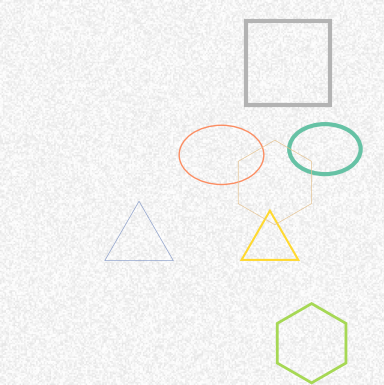[{"shape": "oval", "thickness": 3, "radius": 0.46, "center": [0.844, 0.613]}, {"shape": "oval", "thickness": 1, "radius": 0.55, "center": [0.575, 0.598]}, {"shape": "triangle", "thickness": 0.5, "radius": 0.51, "center": [0.361, 0.374]}, {"shape": "hexagon", "thickness": 2, "radius": 0.51, "center": [0.809, 0.109]}, {"shape": "triangle", "thickness": 1.5, "radius": 0.43, "center": [0.701, 0.367]}, {"shape": "hexagon", "thickness": 0.5, "radius": 0.55, "center": [0.714, 0.526]}, {"shape": "square", "thickness": 3, "radius": 0.55, "center": [0.749, 0.836]}]